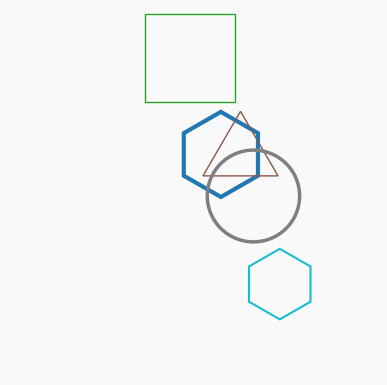[{"shape": "hexagon", "thickness": 3, "radius": 0.55, "center": [0.57, 0.599]}, {"shape": "square", "thickness": 1, "radius": 0.58, "center": [0.49, 0.849]}, {"shape": "triangle", "thickness": 1, "radius": 0.56, "center": [0.621, 0.599]}, {"shape": "circle", "thickness": 2.5, "radius": 0.6, "center": [0.654, 0.491]}, {"shape": "hexagon", "thickness": 1.5, "radius": 0.46, "center": [0.722, 0.262]}]